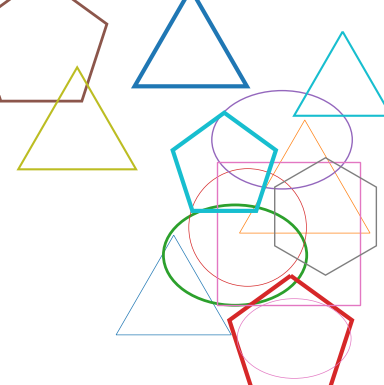[{"shape": "triangle", "thickness": 0.5, "radius": 0.86, "center": [0.451, 0.217]}, {"shape": "triangle", "thickness": 3, "radius": 0.84, "center": [0.495, 0.86]}, {"shape": "triangle", "thickness": 0.5, "radius": 0.98, "center": [0.792, 0.492]}, {"shape": "oval", "thickness": 2, "radius": 0.93, "center": [0.611, 0.337]}, {"shape": "circle", "thickness": 0.5, "radius": 0.76, "center": [0.643, 0.409]}, {"shape": "pentagon", "thickness": 3, "radius": 0.84, "center": [0.755, 0.117]}, {"shape": "oval", "thickness": 1, "radius": 0.91, "center": [0.733, 0.637]}, {"shape": "pentagon", "thickness": 2, "radius": 0.9, "center": [0.107, 0.882]}, {"shape": "square", "thickness": 1, "radius": 0.93, "center": [0.749, 0.393]}, {"shape": "oval", "thickness": 0.5, "radius": 0.74, "center": [0.764, 0.121]}, {"shape": "hexagon", "thickness": 1, "radius": 0.76, "center": [0.846, 0.438]}, {"shape": "triangle", "thickness": 1.5, "radius": 0.88, "center": [0.2, 0.649]}, {"shape": "triangle", "thickness": 1.5, "radius": 0.73, "center": [0.89, 0.772]}, {"shape": "pentagon", "thickness": 3, "radius": 0.7, "center": [0.583, 0.566]}]